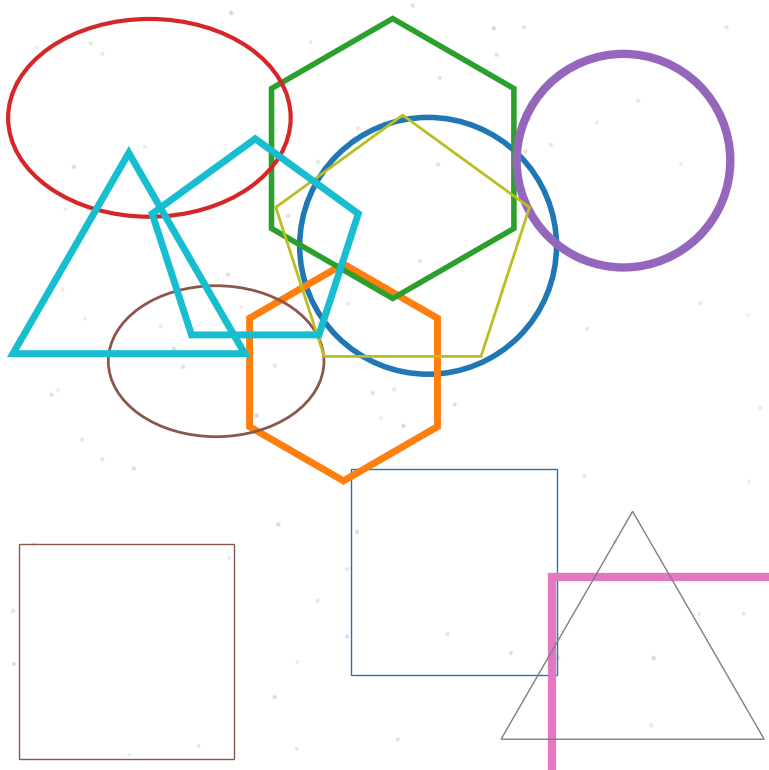[{"shape": "square", "thickness": 0.5, "radius": 0.67, "center": [0.589, 0.257]}, {"shape": "circle", "thickness": 2, "radius": 0.83, "center": [0.556, 0.681]}, {"shape": "hexagon", "thickness": 2.5, "radius": 0.7, "center": [0.446, 0.516]}, {"shape": "hexagon", "thickness": 2, "radius": 0.91, "center": [0.51, 0.794]}, {"shape": "oval", "thickness": 1.5, "radius": 0.92, "center": [0.194, 0.847]}, {"shape": "circle", "thickness": 3, "radius": 0.69, "center": [0.81, 0.791]}, {"shape": "oval", "thickness": 1, "radius": 0.7, "center": [0.281, 0.531]}, {"shape": "square", "thickness": 0.5, "radius": 0.7, "center": [0.164, 0.154]}, {"shape": "square", "thickness": 3, "radius": 0.73, "center": [0.863, 0.105]}, {"shape": "triangle", "thickness": 0.5, "radius": 0.99, "center": [0.822, 0.139]}, {"shape": "pentagon", "thickness": 1, "radius": 0.87, "center": [0.523, 0.677]}, {"shape": "pentagon", "thickness": 2.5, "radius": 0.7, "center": [0.331, 0.679]}, {"shape": "triangle", "thickness": 2.5, "radius": 0.87, "center": [0.167, 0.628]}]